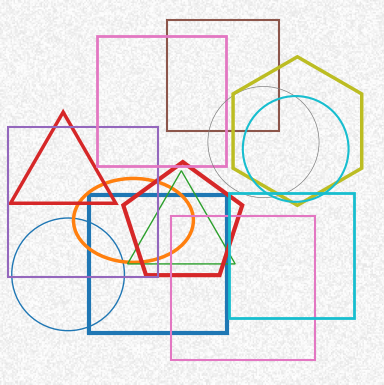[{"shape": "circle", "thickness": 1, "radius": 0.73, "center": [0.177, 0.287]}, {"shape": "square", "thickness": 3, "radius": 0.9, "center": [0.41, 0.315]}, {"shape": "oval", "thickness": 2.5, "radius": 0.78, "center": [0.347, 0.428]}, {"shape": "triangle", "thickness": 1, "radius": 0.81, "center": [0.471, 0.395]}, {"shape": "triangle", "thickness": 2.5, "radius": 0.79, "center": [0.164, 0.551]}, {"shape": "pentagon", "thickness": 3, "radius": 0.81, "center": [0.475, 0.417]}, {"shape": "square", "thickness": 1.5, "radius": 0.98, "center": [0.216, 0.476]}, {"shape": "square", "thickness": 1.5, "radius": 0.73, "center": [0.579, 0.804]}, {"shape": "square", "thickness": 2, "radius": 0.84, "center": [0.419, 0.738]}, {"shape": "square", "thickness": 1.5, "radius": 0.93, "center": [0.631, 0.251]}, {"shape": "circle", "thickness": 0.5, "radius": 0.72, "center": [0.684, 0.631]}, {"shape": "hexagon", "thickness": 2.5, "radius": 0.96, "center": [0.772, 0.66]}, {"shape": "square", "thickness": 2, "radius": 0.81, "center": [0.756, 0.337]}, {"shape": "circle", "thickness": 1.5, "radius": 0.69, "center": [0.768, 0.613]}]